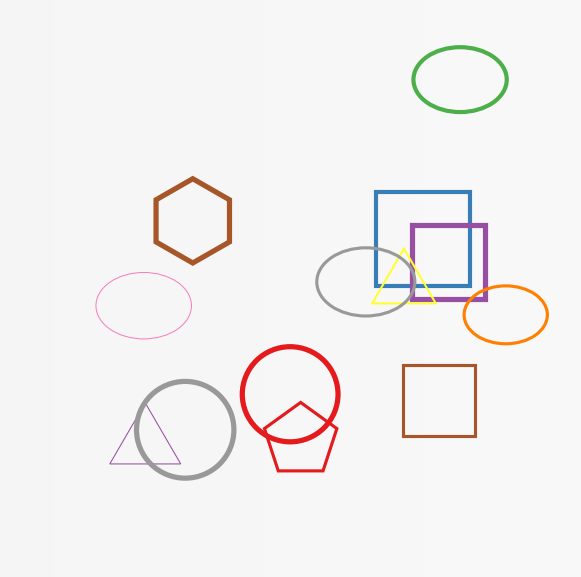[{"shape": "circle", "thickness": 2.5, "radius": 0.41, "center": [0.499, 0.316]}, {"shape": "pentagon", "thickness": 1.5, "radius": 0.33, "center": [0.517, 0.237]}, {"shape": "square", "thickness": 2, "radius": 0.41, "center": [0.727, 0.586]}, {"shape": "oval", "thickness": 2, "radius": 0.4, "center": [0.792, 0.861]}, {"shape": "triangle", "thickness": 0.5, "radius": 0.35, "center": [0.25, 0.231]}, {"shape": "square", "thickness": 2.5, "radius": 0.32, "center": [0.772, 0.545]}, {"shape": "oval", "thickness": 1.5, "radius": 0.36, "center": [0.87, 0.454]}, {"shape": "triangle", "thickness": 1, "radius": 0.32, "center": [0.695, 0.505]}, {"shape": "hexagon", "thickness": 2.5, "radius": 0.36, "center": [0.332, 0.617]}, {"shape": "square", "thickness": 1.5, "radius": 0.31, "center": [0.755, 0.306]}, {"shape": "oval", "thickness": 0.5, "radius": 0.41, "center": [0.247, 0.47]}, {"shape": "circle", "thickness": 2.5, "radius": 0.42, "center": [0.319, 0.255]}, {"shape": "oval", "thickness": 1.5, "radius": 0.42, "center": [0.629, 0.511]}]